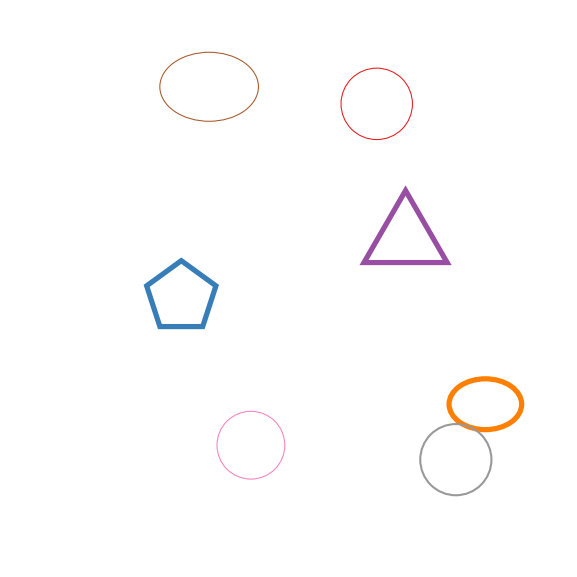[{"shape": "circle", "thickness": 0.5, "radius": 0.31, "center": [0.652, 0.819]}, {"shape": "pentagon", "thickness": 2.5, "radius": 0.32, "center": [0.314, 0.485]}, {"shape": "triangle", "thickness": 2.5, "radius": 0.42, "center": [0.702, 0.586]}, {"shape": "oval", "thickness": 2.5, "radius": 0.31, "center": [0.84, 0.299]}, {"shape": "oval", "thickness": 0.5, "radius": 0.43, "center": [0.362, 0.849]}, {"shape": "circle", "thickness": 0.5, "radius": 0.29, "center": [0.434, 0.228]}, {"shape": "circle", "thickness": 1, "radius": 0.31, "center": [0.789, 0.203]}]